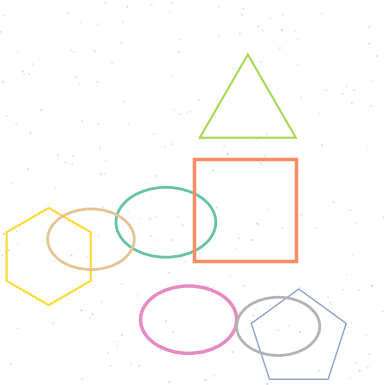[{"shape": "oval", "thickness": 2, "radius": 0.65, "center": [0.431, 0.423]}, {"shape": "square", "thickness": 2.5, "radius": 0.66, "center": [0.637, 0.455]}, {"shape": "pentagon", "thickness": 1, "radius": 0.65, "center": [0.776, 0.12]}, {"shape": "oval", "thickness": 2.5, "radius": 0.62, "center": [0.49, 0.17]}, {"shape": "triangle", "thickness": 1.5, "radius": 0.72, "center": [0.644, 0.714]}, {"shape": "hexagon", "thickness": 1.5, "radius": 0.63, "center": [0.126, 0.334]}, {"shape": "oval", "thickness": 2, "radius": 0.56, "center": [0.236, 0.379]}, {"shape": "oval", "thickness": 2, "radius": 0.54, "center": [0.723, 0.152]}]